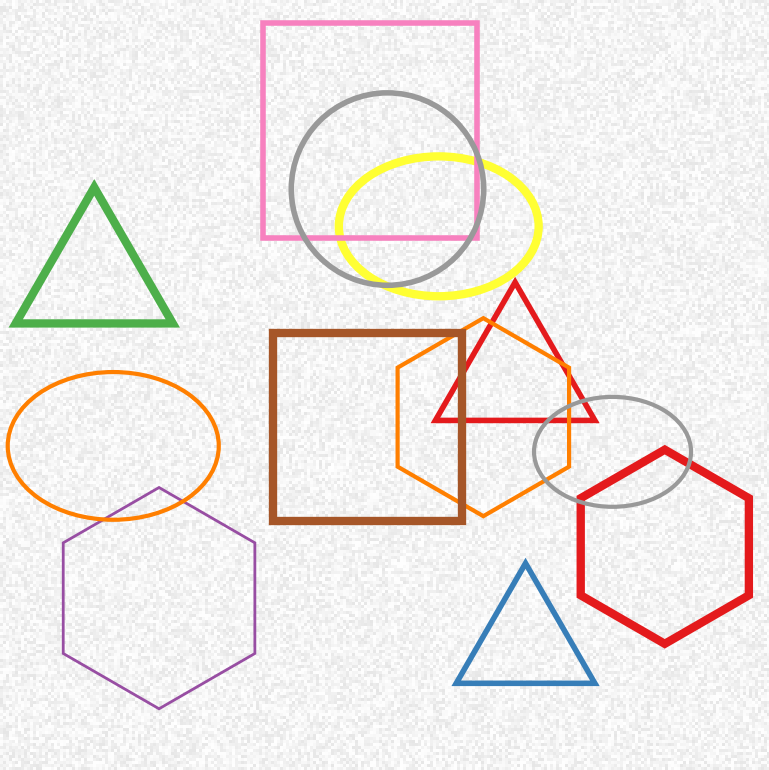[{"shape": "triangle", "thickness": 2, "radius": 0.6, "center": [0.669, 0.514]}, {"shape": "hexagon", "thickness": 3, "radius": 0.63, "center": [0.863, 0.29]}, {"shape": "triangle", "thickness": 2, "radius": 0.52, "center": [0.683, 0.165]}, {"shape": "triangle", "thickness": 3, "radius": 0.59, "center": [0.122, 0.639]}, {"shape": "hexagon", "thickness": 1, "radius": 0.72, "center": [0.207, 0.223]}, {"shape": "oval", "thickness": 1.5, "radius": 0.69, "center": [0.147, 0.421]}, {"shape": "hexagon", "thickness": 1.5, "radius": 0.64, "center": [0.628, 0.458]}, {"shape": "oval", "thickness": 3, "radius": 0.65, "center": [0.57, 0.706]}, {"shape": "square", "thickness": 3, "radius": 0.61, "center": [0.477, 0.445]}, {"shape": "square", "thickness": 2, "radius": 0.7, "center": [0.48, 0.831]}, {"shape": "circle", "thickness": 2, "radius": 0.62, "center": [0.503, 0.754]}, {"shape": "oval", "thickness": 1.5, "radius": 0.51, "center": [0.796, 0.413]}]